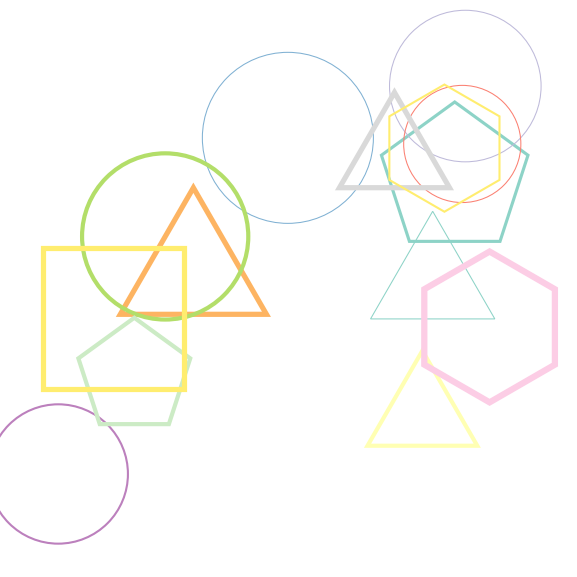[{"shape": "pentagon", "thickness": 1.5, "radius": 0.67, "center": [0.787, 0.689]}, {"shape": "triangle", "thickness": 0.5, "radius": 0.62, "center": [0.749, 0.509]}, {"shape": "triangle", "thickness": 2, "radius": 0.55, "center": [0.731, 0.282]}, {"shape": "circle", "thickness": 0.5, "radius": 0.66, "center": [0.806, 0.85]}, {"shape": "circle", "thickness": 0.5, "radius": 0.51, "center": [0.8, 0.75]}, {"shape": "circle", "thickness": 0.5, "radius": 0.74, "center": [0.498, 0.76]}, {"shape": "triangle", "thickness": 2.5, "radius": 0.73, "center": [0.335, 0.528]}, {"shape": "circle", "thickness": 2, "radius": 0.72, "center": [0.286, 0.59]}, {"shape": "hexagon", "thickness": 3, "radius": 0.65, "center": [0.848, 0.433]}, {"shape": "triangle", "thickness": 2.5, "radius": 0.55, "center": [0.683, 0.729]}, {"shape": "circle", "thickness": 1, "radius": 0.6, "center": [0.101, 0.178]}, {"shape": "pentagon", "thickness": 2, "radius": 0.51, "center": [0.233, 0.347]}, {"shape": "hexagon", "thickness": 1, "radius": 0.55, "center": [0.77, 0.743]}, {"shape": "square", "thickness": 2.5, "radius": 0.61, "center": [0.197, 0.447]}]